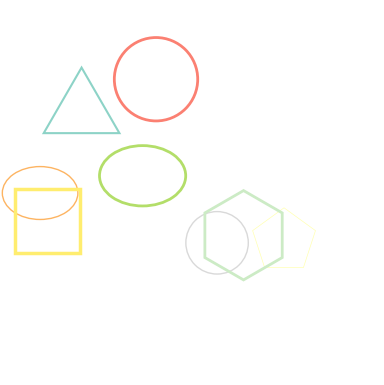[{"shape": "triangle", "thickness": 1.5, "radius": 0.57, "center": [0.212, 0.711]}, {"shape": "pentagon", "thickness": 0.5, "radius": 0.43, "center": [0.738, 0.374]}, {"shape": "circle", "thickness": 2, "radius": 0.54, "center": [0.405, 0.794]}, {"shape": "oval", "thickness": 1, "radius": 0.49, "center": [0.104, 0.499]}, {"shape": "oval", "thickness": 2, "radius": 0.56, "center": [0.37, 0.543]}, {"shape": "circle", "thickness": 1, "radius": 0.41, "center": [0.564, 0.369]}, {"shape": "hexagon", "thickness": 2, "radius": 0.58, "center": [0.633, 0.389]}, {"shape": "square", "thickness": 2.5, "radius": 0.42, "center": [0.123, 0.427]}]